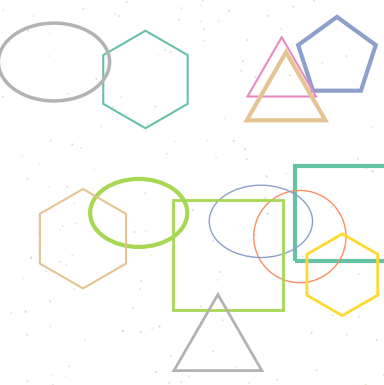[{"shape": "hexagon", "thickness": 1.5, "radius": 0.63, "center": [0.378, 0.794]}, {"shape": "square", "thickness": 3, "radius": 0.62, "center": [0.89, 0.446]}, {"shape": "circle", "thickness": 1, "radius": 0.6, "center": [0.779, 0.386]}, {"shape": "pentagon", "thickness": 3, "radius": 0.53, "center": [0.875, 0.85]}, {"shape": "oval", "thickness": 1, "radius": 0.67, "center": [0.678, 0.425]}, {"shape": "triangle", "thickness": 1.5, "radius": 0.51, "center": [0.732, 0.801]}, {"shape": "oval", "thickness": 3, "radius": 0.63, "center": [0.36, 0.447]}, {"shape": "square", "thickness": 2, "radius": 0.71, "center": [0.593, 0.337]}, {"shape": "hexagon", "thickness": 2, "radius": 0.53, "center": [0.889, 0.286]}, {"shape": "hexagon", "thickness": 1.5, "radius": 0.65, "center": [0.216, 0.38]}, {"shape": "triangle", "thickness": 3, "radius": 0.59, "center": [0.743, 0.746]}, {"shape": "oval", "thickness": 2.5, "radius": 0.72, "center": [0.14, 0.839]}, {"shape": "triangle", "thickness": 2, "radius": 0.66, "center": [0.566, 0.103]}]